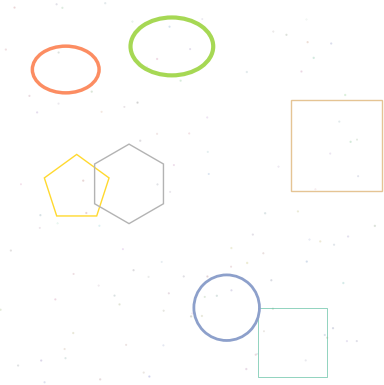[{"shape": "square", "thickness": 0.5, "radius": 0.45, "center": [0.76, 0.111]}, {"shape": "oval", "thickness": 2.5, "radius": 0.43, "center": [0.171, 0.819]}, {"shape": "circle", "thickness": 2, "radius": 0.43, "center": [0.589, 0.201]}, {"shape": "oval", "thickness": 3, "radius": 0.54, "center": [0.446, 0.879]}, {"shape": "pentagon", "thickness": 1, "radius": 0.44, "center": [0.199, 0.511]}, {"shape": "square", "thickness": 1, "radius": 0.59, "center": [0.875, 0.622]}, {"shape": "hexagon", "thickness": 1, "radius": 0.52, "center": [0.335, 0.522]}]